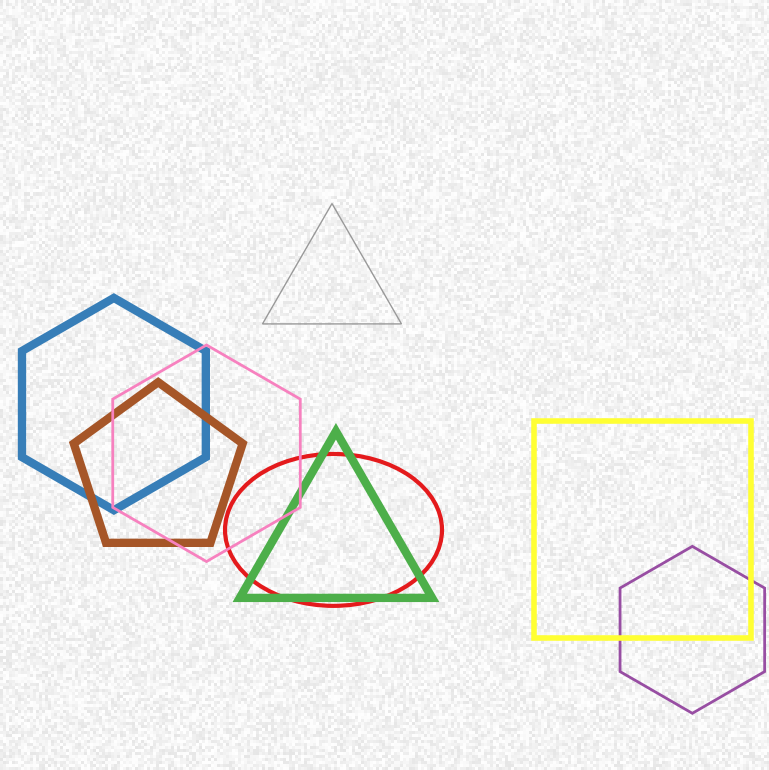[{"shape": "oval", "thickness": 1.5, "radius": 0.7, "center": [0.433, 0.312]}, {"shape": "hexagon", "thickness": 3, "radius": 0.69, "center": [0.148, 0.475]}, {"shape": "triangle", "thickness": 3, "radius": 0.72, "center": [0.436, 0.296]}, {"shape": "hexagon", "thickness": 1, "radius": 0.54, "center": [0.899, 0.182]}, {"shape": "square", "thickness": 2, "radius": 0.7, "center": [0.834, 0.313]}, {"shape": "pentagon", "thickness": 3, "radius": 0.58, "center": [0.205, 0.388]}, {"shape": "hexagon", "thickness": 1, "radius": 0.7, "center": [0.268, 0.411]}, {"shape": "triangle", "thickness": 0.5, "radius": 0.52, "center": [0.431, 0.631]}]